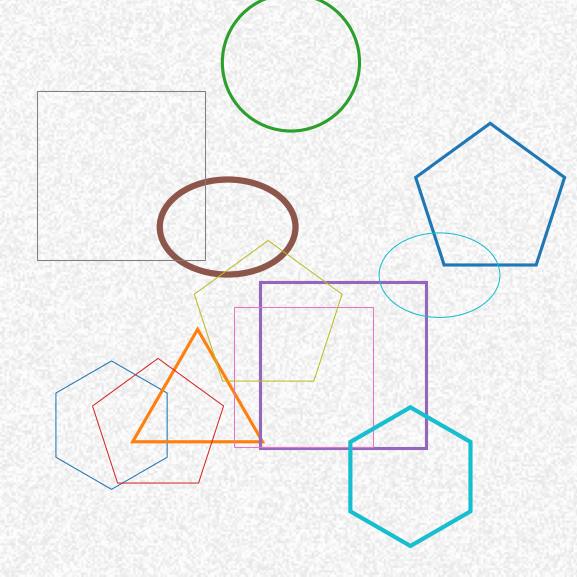[{"shape": "hexagon", "thickness": 0.5, "radius": 0.56, "center": [0.193, 0.263]}, {"shape": "pentagon", "thickness": 1.5, "radius": 0.68, "center": [0.849, 0.65]}, {"shape": "triangle", "thickness": 1.5, "radius": 0.65, "center": [0.342, 0.299]}, {"shape": "circle", "thickness": 1.5, "radius": 0.59, "center": [0.504, 0.891]}, {"shape": "pentagon", "thickness": 0.5, "radius": 0.6, "center": [0.274, 0.259]}, {"shape": "square", "thickness": 1.5, "radius": 0.72, "center": [0.594, 0.367]}, {"shape": "oval", "thickness": 3, "radius": 0.59, "center": [0.394, 0.606]}, {"shape": "square", "thickness": 0.5, "radius": 0.6, "center": [0.525, 0.346]}, {"shape": "square", "thickness": 0.5, "radius": 0.73, "center": [0.209, 0.695]}, {"shape": "pentagon", "thickness": 0.5, "radius": 0.67, "center": [0.464, 0.448]}, {"shape": "hexagon", "thickness": 2, "radius": 0.6, "center": [0.711, 0.174]}, {"shape": "oval", "thickness": 0.5, "radius": 0.52, "center": [0.761, 0.523]}]